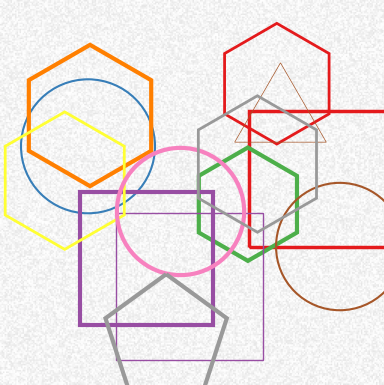[{"shape": "square", "thickness": 2.5, "radius": 0.89, "center": [0.823, 0.535]}, {"shape": "hexagon", "thickness": 2, "radius": 0.78, "center": [0.719, 0.783]}, {"shape": "circle", "thickness": 1.5, "radius": 0.87, "center": [0.229, 0.62]}, {"shape": "hexagon", "thickness": 3, "radius": 0.74, "center": [0.644, 0.47]}, {"shape": "square", "thickness": 1, "radius": 0.96, "center": [0.491, 0.255]}, {"shape": "square", "thickness": 3, "radius": 0.86, "center": [0.382, 0.328]}, {"shape": "hexagon", "thickness": 3, "radius": 0.92, "center": [0.234, 0.7]}, {"shape": "hexagon", "thickness": 2, "radius": 0.89, "center": [0.168, 0.531]}, {"shape": "circle", "thickness": 1.5, "radius": 0.83, "center": [0.882, 0.36]}, {"shape": "triangle", "thickness": 0.5, "radius": 0.69, "center": [0.729, 0.699]}, {"shape": "circle", "thickness": 3, "radius": 0.83, "center": [0.469, 0.451]}, {"shape": "pentagon", "thickness": 3, "radius": 0.83, "center": [0.432, 0.122]}, {"shape": "hexagon", "thickness": 2, "radius": 0.89, "center": [0.669, 0.574]}]